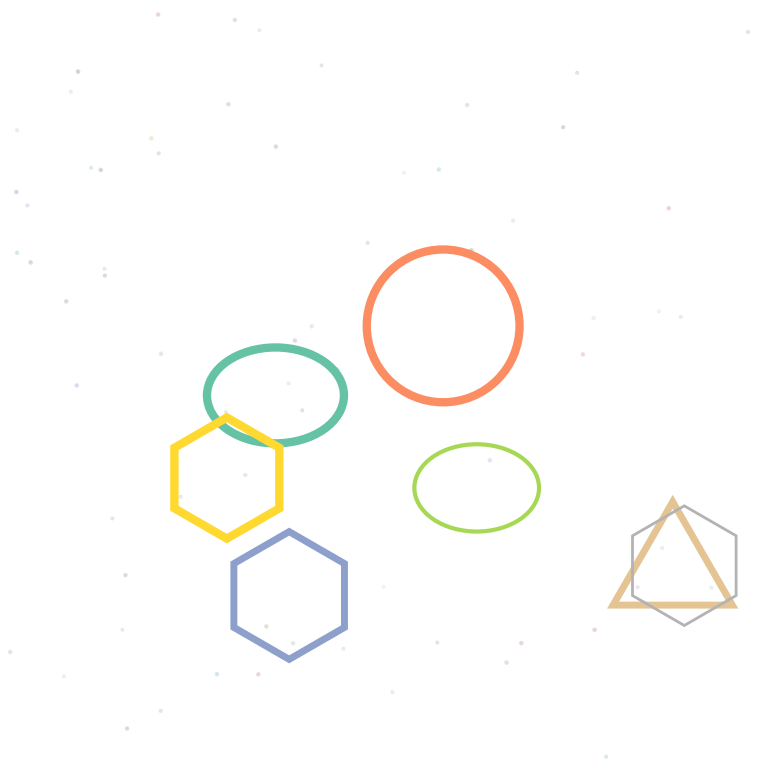[{"shape": "oval", "thickness": 3, "radius": 0.44, "center": [0.358, 0.486]}, {"shape": "circle", "thickness": 3, "radius": 0.5, "center": [0.576, 0.577]}, {"shape": "hexagon", "thickness": 2.5, "radius": 0.41, "center": [0.376, 0.227]}, {"shape": "oval", "thickness": 1.5, "radius": 0.4, "center": [0.619, 0.366]}, {"shape": "hexagon", "thickness": 3, "radius": 0.39, "center": [0.295, 0.379]}, {"shape": "triangle", "thickness": 2.5, "radius": 0.45, "center": [0.874, 0.259]}, {"shape": "hexagon", "thickness": 1, "radius": 0.39, "center": [0.889, 0.265]}]